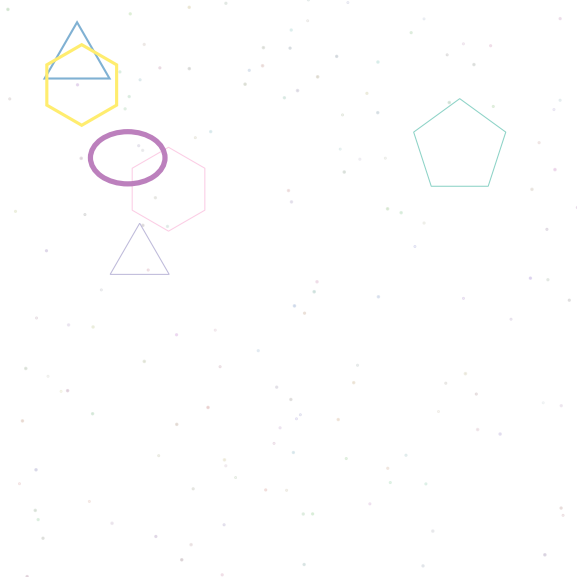[{"shape": "pentagon", "thickness": 0.5, "radius": 0.42, "center": [0.796, 0.744]}, {"shape": "triangle", "thickness": 0.5, "radius": 0.3, "center": [0.242, 0.554]}, {"shape": "triangle", "thickness": 1, "radius": 0.32, "center": [0.133, 0.896]}, {"shape": "hexagon", "thickness": 0.5, "radius": 0.36, "center": [0.292, 0.671]}, {"shape": "oval", "thickness": 2.5, "radius": 0.32, "center": [0.221, 0.726]}, {"shape": "hexagon", "thickness": 1.5, "radius": 0.35, "center": [0.142, 0.852]}]